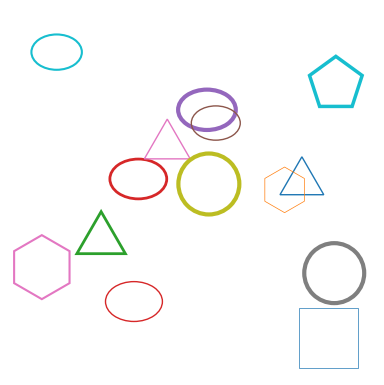[{"shape": "triangle", "thickness": 1, "radius": 0.33, "center": [0.784, 0.527]}, {"shape": "square", "thickness": 0.5, "radius": 0.38, "center": [0.853, 0.122]}, {"shape": "hexagon", "thickness": 0.5, "radius": 0.3, "center": [0.739, 0.507]}, {"shape": "triangle", "thickness": 2, "radius": 0.36, "center": [0.263, 0.377]}, {"shape": "oval", "thickness": 2, "radius": 0.37, "center": [0.359, 0.535]}, {"shape": "oval", "thickness": 1, "radius": 0.37, "center": [0.348, 0.217]}, {"shape": "oval", "thickness": 3, "radius": 0.37, "center": [0.538, 0.715]}, {"shape": "oval", "thickness": 1, "radius": 0.32, "center": [0.56, 0.68]}, {"shape": "triangle", "thickness": 1, "radius": 0.34, "center": [0.434, 0.622]}, {"shape": "hexagon", "thickness": 1.5, "radius": 0.42, "center": [0.109, 0.306]}, {"shape": "circle", "thickness": 3, "radius": 0.39, "center": [0.868, 0.291]}, {"shape": "circle", "thickness": 3, "radius": 0.4, "center": [0.542, 0.522]}, {"shape": "pentagon", "thickness": 2.5, "radius": 0.36, "center": [0.872, 0.782]}, {"shape": "oval", "thickness": 1.5, "radius": 0.33, "center": [0.147, 0.865]}]